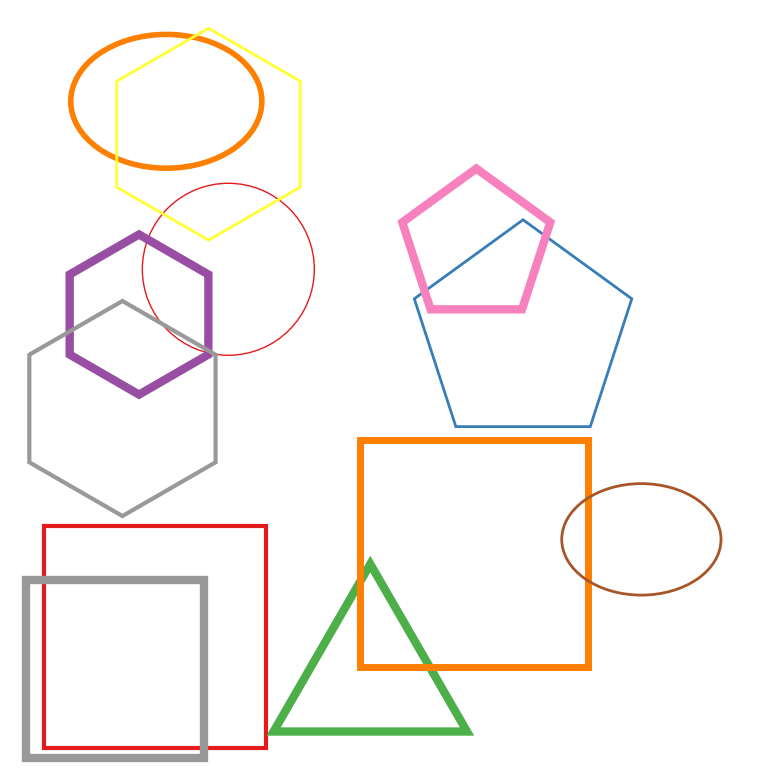[{"shape": "square", "thickness": 1.5, "radius": 0.72, "center": [0.201, 0.173]}, {"shape": "circle", "thickness": 0.5, "radius": 0.56, "center": [0.297, 0.65]}, {"shape": "pentagon", "thickness": 1, "radius": 0.74, "center": [0.679, 0.566]}, {"shape": "triangle", "thickness": 3, "radius": 0.72, "center": [0.481, 0.122]}, {"shape": "hexagon", "thickness": 3, "radius": 0.52, "center": [0.181, 0.592]}, {"shape": "square", "thickness": 2.5, "radius": 0.74, "center": [0.615, 0.281]}, {"shape": "oval", "thickness": 2, "radius": 0.62, "center": [0.216, 0.868]}, {"shape": "hexagon", "thickness": 1, "radius": 0.69, "center": [0.271, 0.826]}, {"shape": "oval", "thickness": 1, "radius": 0.52, "center": [0.833, 0.3]}, {"shape": "pentagon", "thickness": 3, "radius": 0.51, "center": [0.619, 0.68]}, {"shape": "hexagon", "thickness": 1.5, "radius": 0.7, "center": [0.159, 0.469]}, {"shape": "square", "thickness": 3, "radius": 0.58, "center": [0.149, 0.131]}]